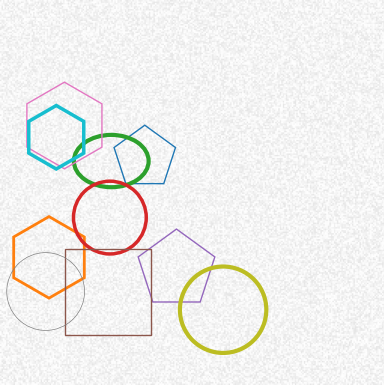[{"shape": "pentagon", "thickness": 1, "radius": 0.42, "center": [0.376, 0.591]}, {"shape": "hexagon", "thickness": 2, "radius": 0.53, "center": [0.127, 0.332]}, {"shape": "oval", "thickness": 3, "radius": 0.49, "center": [0.289, 0.582]}, {"shape": "circle", "thickness": 2.5, "radius": 0.47, "center": [0.285, 0.435]}, {"shape": "pentagon", "thickness": 1, "radius": 0.52, "center": [0.458, 0.3]}, {"shape": "square", "thickness": 1, "radius": 0.56, "center": [0.28, 0.242]}, {"shape": "hexagon", "thickness": 1, "radius": 0.56, "center": [0.167, 0.674]}, {"shape": "circle", "thickness": 0.5, "radius": 0.51, "center": [0.119, 0.243]}, {"shape": "circle", "thickness": 3, "radius": 0.56, "center": [0.58, 0.195]}, {"shape": "hexagon", "thickness": 2.5, "radius": 0.41, "center": [0.146, 0.643]}]